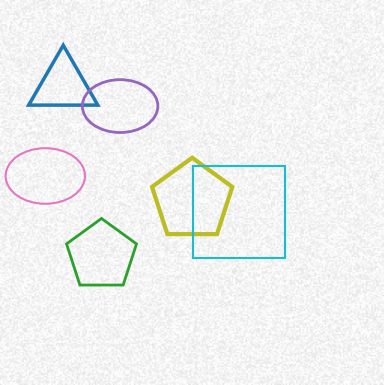[{"shape": "triangle", "thickness": 2.5, "radius": 0.52, "center": [0.164, 0.779]}, {"shape": "pentagon", "thickness": 2, "radius": 0.48, "center": [0.264, 0.337]}, {"shape": "oval", "thickness": 2, "radius": 0.49, "center": [0.312, 0.724]}, {"shape": "oval", "thickness": 1.5, "radius": 0.52, "center": [0.118, 0.543]}, {"shape": "pentagon", "thickness": 3, "radius": 0.55, "center": [0.499, 0.481]}, {"shape": "square", "thickness": 1.5, "radius": 0.6, "center": [0.62, 0.448]}]